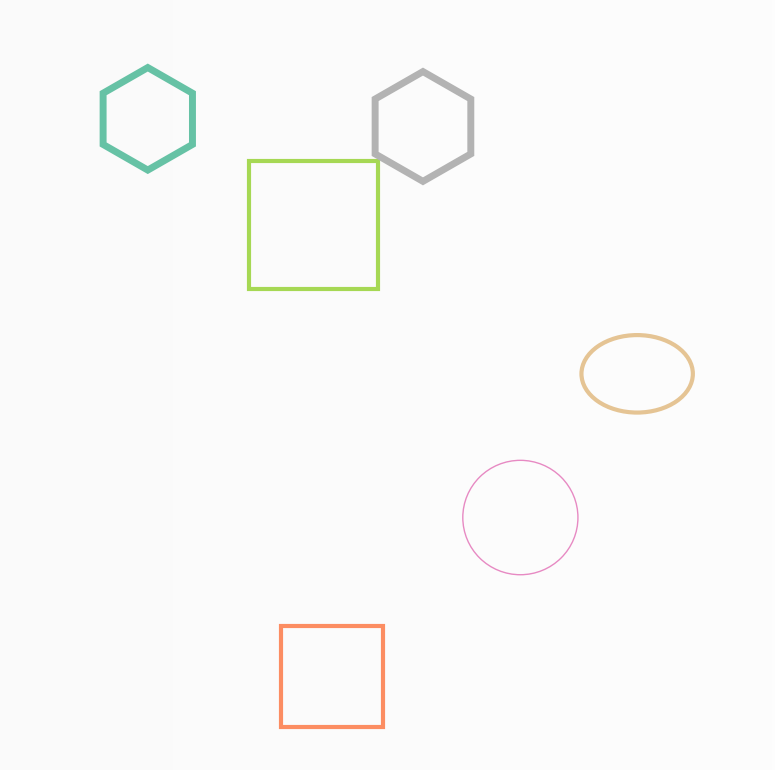[{"shape": "hexagon", "thickness": 2.5, "radius": 0.33, "center": [0.191, 0.846]}, {"shape": "square", "thickness": 1.5, "radius": 0.33, "center": [0.428, 0.121]}, {"shape": "circle", "thickness": 0.5, "radius": 0.37, "center": [0.671, 0.328]}, {"shape": "square", "thickness": 1.5, "radius": 0.41, "center": [0.404, 0.708]}, {"shape": "oval", "thickness": 1.5, "radius": 0.36, "center": [0.822, 0.515]}, {"shape": "hexagon", "thickness": 2.5, "radius": 0.36, "center": [0.546, 0.836]}]